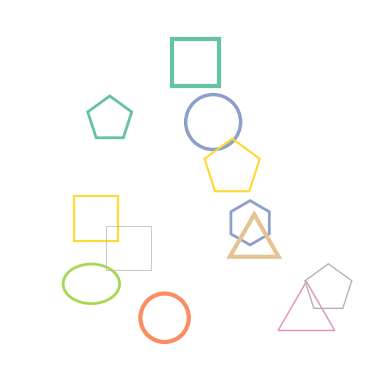[{"shape": "square", "thickness": 3, "radius": 0.3, "center": [0.508, 0.837]}, {"shape": "pentagon", "thickness": 2, "radius": 0.3, "center": [0.285, 0.691]}, {"shape": "circle", "thickness": 3, "radius": 0.31, "center": [0.428, 0.175]}, {"shape": "circle", "thickness": 2.5, "radius": 0.36, "center": [0.554, 0.683]}, {"shape": "hexagon", "thickness": 2, "radius": 0.29, "center": [0.65, 0.421]}, {"shape": "triangle", "thickness": 1, "radius": 0.42, "center": [0.796, 0.184]}, {"shape": "oval", "thickness": 2, "radius": 0.37, "center": [0.237, 0.263]}, {"shape": "square", "thickness": 1.5, "radius": 0.29, "center": [0.249, 0.433]}, {"shape": "pentagon", "thickness": 1.5, "radius": 0.38, "center": [0.603, 0.564]}, {"shape": "triangle", "thickness": 3, "radius": 0.37, "center": [0.66, 0.37]}, {"shape": "square", "thickness": 0.5, "radius": 0.29, "center": [0.334, 0.356]}, {"shape": "pentagon", "thickness": 1, "radius": 0.32, "center": [0.853, 0.251]}]